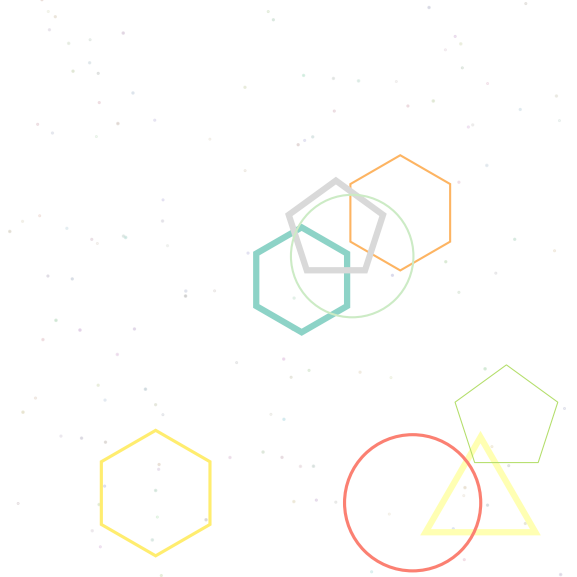[{"shape": "hexagon", "thickness": 3, "radius": 0.45, "center": [0.522, 0.515]}, {"shape": "triangle", "thickness": 3, "radius": 0.55, "center": [0.832, 0.132]}, {"shape": "circle", "thickness": 1.5, "radius": 0.59, "center": [0.715, 0.129]}, {"shape": "hexagon", "thickness": 1, "radius": 0.5, "center": [0.693, 0.631]}, {"shape": "pentagon", "thickness": 0.5, "radius": 0.47, "center": [0.877, 0.274]}, {"shape": "pentagon", "thickness": 3, "radius": 0.43, "center": [0.582, 0.601]}, {"shape": "circle", "thickness": 1, "radius": 0.53, "center": [0.61, 0.556]}, {"shape": "hexagon", "thickness": 1.5, "radius": 0.54, "center": [0.27, 0.145]}]